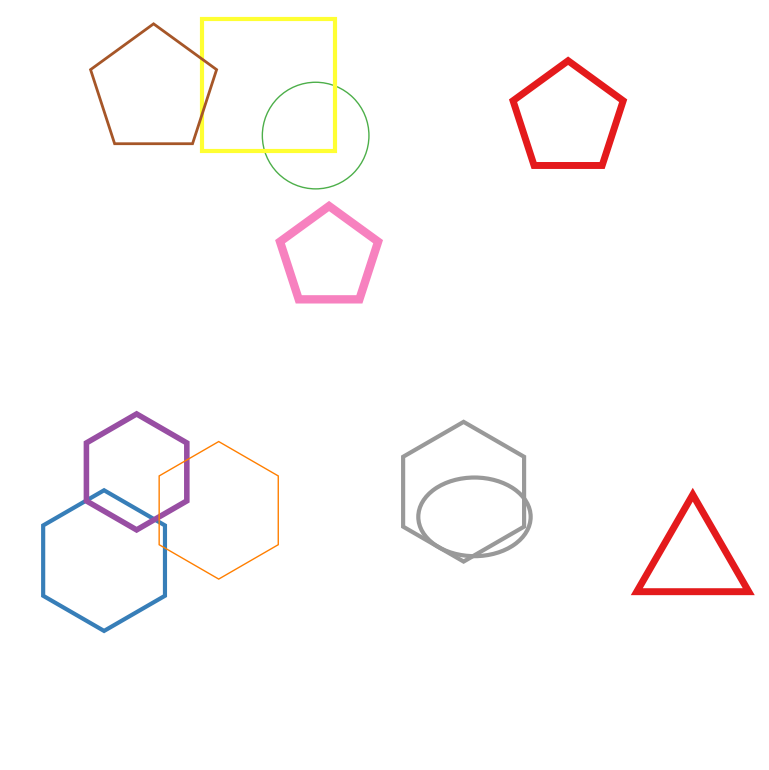[{"shape": "triangle", "thickness": 2.5, "radius": 0.42, "center": [0.9, 0.274]}, {"shape": "pentagon", "thickness": 2.5, "radius": 0.38, "center": [0.738, 0.846]}, {"shape": "hexagon", "thickness": 1.5, "radius": 0.46, "center": [0.135, 0.272]}, {"shape": "circle", "thickness": 0.5, "radius": 0.35, "center": [0.41, 0.824]}, {"shape": "hexagon", "thickness": 2, "radius": 0.38, "center": [0.177, 0.387]}, {"shape": "hexagon", "thickness": 0.5, "radius": 0.45, "center": [0.284, 0.337]}, {"shape": "square", "thickness": 1.5, "radius": 0.43, "center": [0.348, 0.889]}, {"shape": "pentagon", "thickness": 1, "radius": 0.43, "center": [0.199, 0.883]}, {"shape": "pentagon", "thickness": 3, "radius": 0.33, "center": [0.427, 0.665]}, {"shape": "hexagon", "thickness": 1.5, "radius": 0.45, "center": [0.602, 0.361]}, {"shape": "oval", "thickness": 1.5, "radius": 0.36, "center": [0.616, 0.329]}]